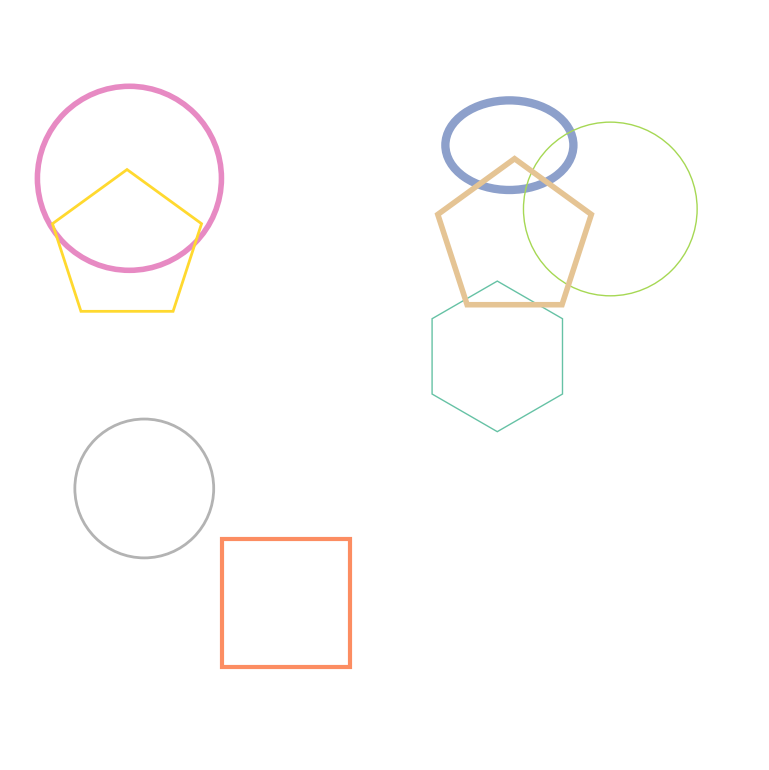[{"shape": "hexagon", "thickness": 0.5, "radius": 0.49, "center": [0.646, 0.537]}, {"shape": "square", "thickness": 1.5, "radius": 0.42, "center": [0.371, 0.216]}, {"shape": "oval", "thickness": 3, "radius": 0.42, "center": [0.662, 0.811]}, {"shape": "circle", "thickness": 2, "radius": 0.6, "center": [0.168, 0.768]}, {"shape": "circle", "thickness": 0.5, "radius": 0.56, "center": [0.793, 0.729]}, {"shape": "pentagon", "thickness": 1, "radius": 0.51, "center": [0.165, 0.678]}, {"shape": "pentagon", "thickness": 2, "radius": 0.52, "center": [0.668, 0.689]}, {"shape": "circle", "thickness": 1, "radius": 0.45, "center": [0.187, 0.366]}]